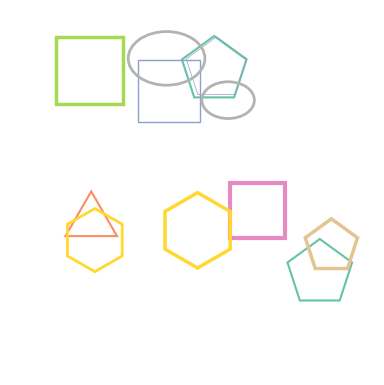[{"shape": "pentagon", "thickness": 1.5, "radius": 0.44, "center": [0.556, 0.818]}, {"shape": "pentagon", "thickness": 1.5, "radius": 0.44, "center": [0.831, 0.291]}, {"shape": "triangle", "thickness": 1.5, "radius": 0.39, "center": [0.237, 0.425]}, {"shape": "pentagon", "thickness": 0.5, "radius": 0.42, "center": [0.563, 0.822]}, {"shape": "square", "thickness": 1, "radius": 0.4, "center": [0.439, 0.764]}, {"shape": "square", "thickness": 3, "radius": 0.36, "center": [0.668, 0.453]}, {"shape": "square", "thickness": 2.5, "radius": 0.43, "center": [0.233, 0.818]}, {"shape": "hexagon", "thickness": 2, "radius": 0.41, "center": [0.246, 0.376]}, {"shape": "hexagon", "thickness": 2.5, "radius": 0.49, "center": [0.513, 0.402]}, {"shape": "pentagon", "thickness": 2.5, "radius": 0.36, "center": [0.861, 0.36]}, {"shape": "oval", "thickness": 2, "radius": 0.34, "center": [0.593, 0.74]}, {"shape": "oval", "thickness": 2, "radius": 0.5, "center": [0.433, 0.848]}]